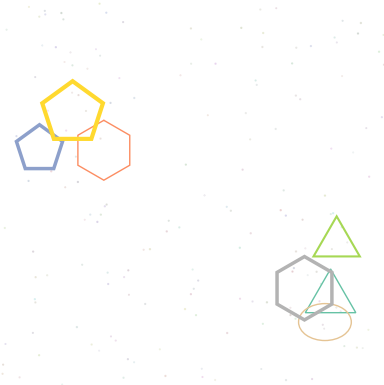[{"shape": "triangle", "thickness": 1, "radius": 0.38, "center": [0.859, 0.226]}, {"shape": "hexagon", "thickness": 1, "radius": 0.39, "center": [0.27, 0.61]}, {"shape": "pentagon", "thickness": 2.5, "radius": 0.31, "center": [0.103, 0.613]}, {"shape": "triangle", "thickness": 1.5, "radius": 0.35, "center": [0.874, 0.369]}, {"shape": "pentagon", "thickness": 3, "radius": 0.41, "center": [0.189, 0.706]}, {"shape": "oval", "thickness": 1, "radius": 0.34, "center": [0.844, 0.163]}, {"shape": "hexagon", "thickness": 2.5, "radius": 0.41, "center": [0.791, 0.251]}]